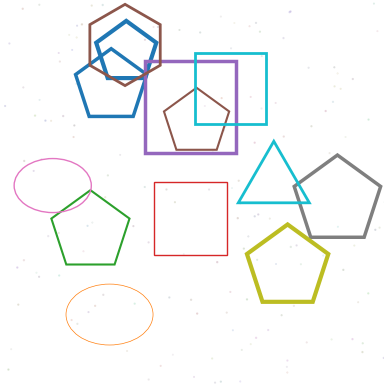[{"shape": "pentagon", "thickness": 3, "radius": 0.41, "center": [0.328, 0.864]}, {"shape": "pentagon", "thickness": 2.5, "radius": 0.49, "center": [0.289, 0.776]}, {"shape": "oval", "thickness": 0.5, "radius": 0.57, "center": [0.284, 0.183]}, {"shape": "pentagon", "thickness": 1.5, "radius": 0.53, "center": [0.235, 0.399]}, {"shape": "square", "thickness": 1, "radius": 0.47, "center": [0.495, 0.433]}, {"shape": "square", "thickness": 2.5, "radius": 0.59, "center": [0.495, 0.721]}, {"shape": "hexagon", "thickness": 2, "radius": 0.53, "center": [0.325, 0.883]}, {"shape": "pentagon", "thickness": 1.5, "radius": 0.45, "center": [0.511, 0.683]}, {"shape": "oval", "thickness": 1, "radius": 0.5, "center": [0.137, 0.518]}, {"shape": "pentagon", "thickness": 2.5, "radius": 0.59, "center": [0.876, 0.479]}, {"shape": "pentagon", "thickness": 3, "radius": 0.56, "center": [0.747, 0.306]}, {"shape": "square", "thickness": 2, "radius": 0.46, "center": [0.599, 0.77]}, {"shape": "triangle", "thickness": 2, "radius": 0.53, "center": [0.711, 0.526]}]